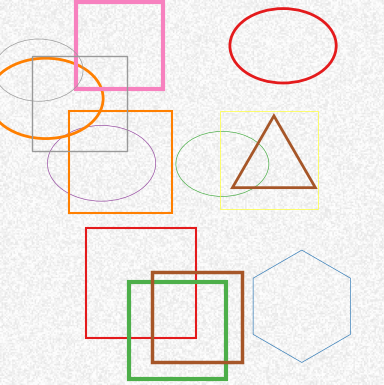[{"shape": "oval", "thickness": 2, "radius": 0.69, "center": [0.735, 0.881]}, {"shape": "square", "thickness": 1.5, "radius": 0.72, "center": [0.366, 0.265]}, {"shape": "hexagon", "thickness": 0.5, "radius": 0.73, "center": [0.784, 0.204]}, {"shape": "square", "thickness": 3, "radius": 0.63, "center": [0.46, 0.142]}, {"shape": "oval", "thickness": 0.5, "radius": 0.6, "center": [0.578, 0.574]}, {"shape": "oval", "thickness": 0.5, "radius": 0.7, "center": [0.264, 0.576]}, {"shape": "oval", "thickness": 2, "radius": 0.75, "center": [0.119, 0.744]}, {"shape": "square", "thickness": 1.5, "radius": 0.66, "center": [0.313, 0.58]}, {"shape": "square", "thickness": 0.5, "radius": 0.64, "center": [0.699, 0.583]}, {"shape": "triangle", "thickness": 2, "radius": 0.62, "center": [0.711, 0.575]}, {"shape": "square", "thickness": 2.5, "radius": 0.58, "center": [0.511, 0.176]}, {"shape": "square", "thickness": 3, "radius": 0.57, "center": [0.31, 0.882]}, {"shape": "oval", "thickness": 0.5, "radius": 0.58, "center": [0.1, 0.818]}, {"shape": "square", "thickness": 1, "radius": 0.62, "center": [0.206, 0.732]}]